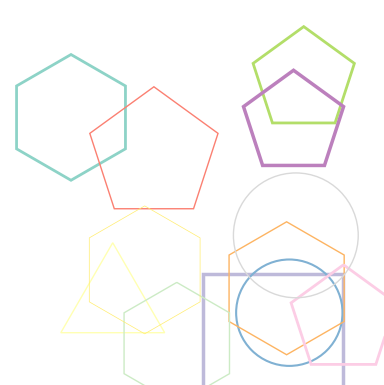[{"shape": "hexagon", "thickness": 2, "radius": 0.82, "center": [0.184, 0.695]}, {"shape": "triangle", "thickness": 1, "radius": 0.78, "center": [0.293, 0.214]}, {"shape": "square", "thickness": 2.5, "radius": 0.91, "center": [0.709, 0.107]}, {"shape": "pentagon", "thickness": 1, "radius": 0.88, "center": [0.4, 0.599]}, {"shape": "circle", "thickness": 1.5, "radius": 0.69, "center": [0.752, 0.188]}, {"shape": "hexagon", "thickness": 1, "radius": 0.86, "center": [0.744, 0.251]}, {"shape": "pentagon", "thickness": 2, "radius": 0.69, "center": [0.789, 0.793]}, {"shape": "pentagon", "thickness": 2, "radius": 0.72, "center": [0.892, 0.169]}, {"shape": "circle", "thickness": 1, "radius": 0.81, "center": [0.768, 0.389]}, {"shape": "pentagon", "thickness": 2.5, "radius": 0.68, "center": [0.762, 0.681]}, {"shape": "hexagon", "thickness": 1, "radius": 0.79, "center": [0.459, 0.108]}, {"shape": "hexagon", "thickness": 0.5, "radius": 0.83, "center": [0.376, 0.299]}]